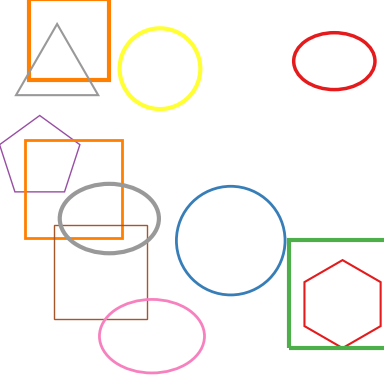[{"shape": "hexagon", "thickness": 1.5, "radius": 0.57, "center": [0.89, 0.21]}, {"shape": "oval", "thickness": 2.5, "radius": 0.53, "center": [0.868, 0.841]}, {"shape": "circle", "thickness": 2, "radius": 0.71, "center": [0.599, 0.375]}, {"shape": "square", "thickness": 3, "radius": 0.71, "center": [0.892, 0.236]}, {"shape": "pentagon", "thickness": 1, "radius": 0.55, "center": [0.103, 0.59]}, {"shape": "square", "thickness": 2, "radius": 0.63, "center": [0.191, 0.509]}, {"shape": "square", "thickness": 3, "radius": 0.52, "center": [0.179, 0.897]}, {"shape": "circle", "thickness": 3, "radius": 0.52, "center": [0.415, 0.822]}, {"shape": "square", "thickness": 1, "radius": 0.6, "center": [0.261, 0.294]}, {"shape": "oval", "thickness": 2, "radius": 0.68, "center": [0.395, 0.127]}, {"shape": "oval", "thickness": 3, "radius": 0.64, "center": [0.284, 0.432]}, {"shape": "triangle", "thickness": 1.5, "radius": 0.62, "center": [0.148, 0.814]}]